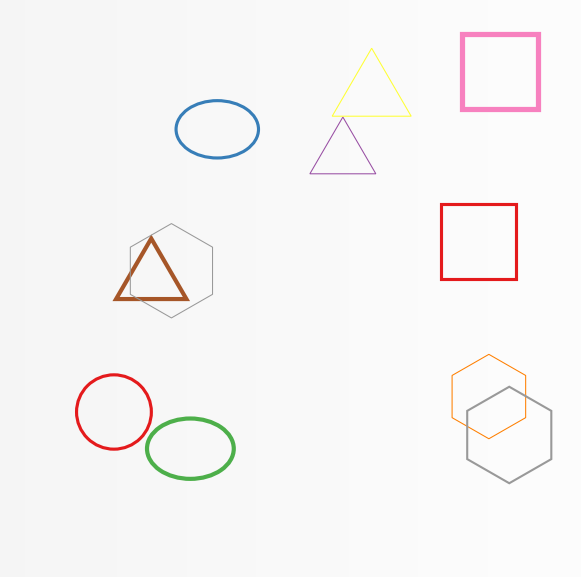[{"shape": "circle", "thickness": 1.5, "radius": 0.32, "center": [0.196, 0.286]}, {"shape": "square", "thickness": 1.5, "radius": 0.32, "center": [0.823, 0.581]}, {"shape": "oval", "thickness": 1.5, "radius": 0.35, "center": [0.374, 0.775]}, {"shape": "oval", "thickness": 2, "radius": 0.37, "center": [0.328, 0.222]}, {"shape": "triangle", "thickness": 0.5, "radius": 0.33, "center": [0.59, 0.731]}, {"shape": "hexagon", "thickness": 0.5, "radius": 0.37, "center": [0.841, 0.312]}, {"shape": "triangle", "thickness": 0.5, "radius": 0.39, "center": [0.639, 0.837]}, {"shape": "triangle", "thickness": 2, "radius": 0.35, "center": [0.26, 0.516]}, {"shape": "square", "thickness": 2.5, "radius": 0.33, "center": [0.861, 0.875]}, {"shape": "hexagon", "thickness": 0.5, "radius": 0.41, "center": [0.295, 0.53]}, {"shape": "hexagon", "thickness": 1, "radius": 0.42, "center": [0.876, 0.246]}]